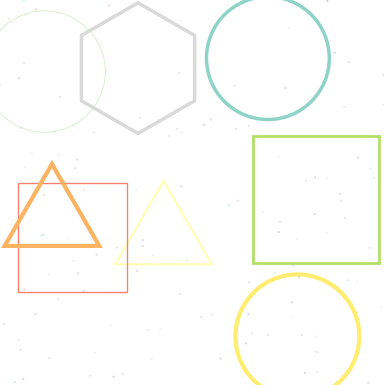[{"shape": "circle", "thickness": 2.5, "radius": 0.8, "center": [0.696, 0.849]}, {"shape": "triangle", "thickness": 1.5, "radius": 0.72, "center": [0.425, 0.386]}, {"shape": "square", "thickness": 1, "radius": 0.71, "center": [0.187, 0.384]}, {"shape": "triangle", "thickness": 3, "radius": 0.71, "center": [0.135, 0.432]}, {"shape": "square", "thickness": 2, "radius": 0.82, "center": [0.82, 0.482]}, {"shape": "hexagon", "thickness": 2.5, "radius": 0.85, "center": [0.359, 0.823]}, {"shape": "circle", "thickness": 0.5, "radius": 0.79, "center": [0.116, 0.814]}, {"shape": "circle", "thickness": 3, "radius": 0.8, "center": [0.772, 0.126]}]